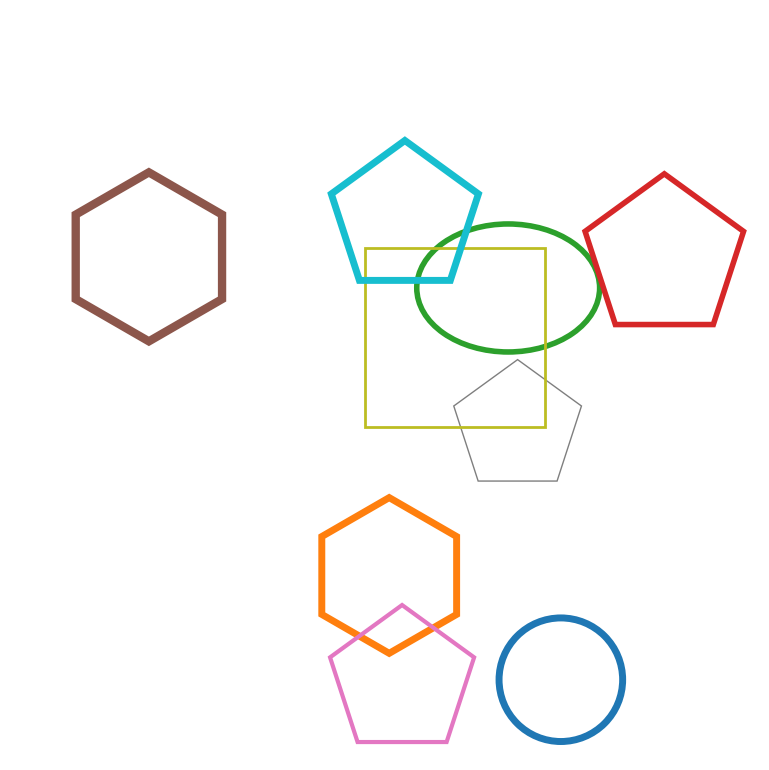[{"shape": "circle", "thickness": 2.5, "radius": 0.4, "center": [0.728, 0.117]}, {"shape": "hexagon", "thickness": 2.5, "radius": 0.51, "center": [0.505, 0.253]}, {"shape": "oval", "thickness": 2, "radius": 0.59, "center": [0.66, 0.626]}, {"shape": "pentagon", "thickness": 2, "radius": 0.54, "center": [0.863, 0.666]}, {"shape": "hexagon", "thickness": 3, "radius": 0.55, "center": [0.193, 0.666]}, {"shape": "pentagon", "thickness": 1.5, "radius": 0.49, "center": [0.522, 0.116]}, {"shape": "pentagon", "thickness": 0.5, "radius": 0.44, "center": [0.672, 0.446]}, {"shape": "square", "thickness": 1, "radius": 0.58, "center": [0.591, 0.562]}, {"shape": "pentagon", "thickness": 2.5, "radius": 0.5, "center": [0.526, 0.717]}]